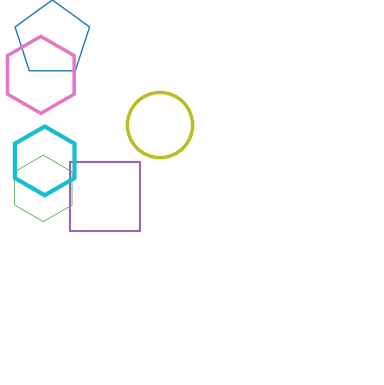[{"shape": "pentagon", "thickness": 1, "radius": 0.51, "center": [0.136, 0.898]}, {"shape": "hexagon", "thickness": 0.5, "radius": 0.43, "center": [0.112, 0.511]}, {"shape": "square", "thickness": 1.5, "radius": 0.45, "center": [0.273, 0.49]}, {"shape": "hexagon", "thickness": 2.5, "radius": 0.5, "center": [0.106, 0.806]}, {"shape": "circle", "thickness": 2.5, "radius": 0.42, "center": [0.416, 0.675]}, {"shape": "hexagon", "thickness": 3, "radius": 0.45, "center": [0.116, 0.582]}]